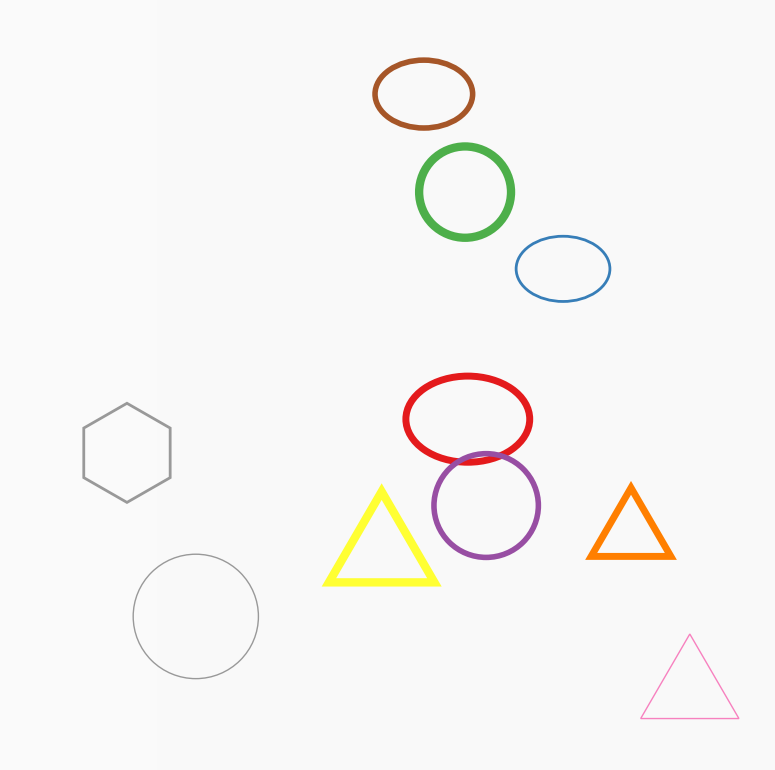[{"shape": "oval", "thickness": 2.5, "radius": 0.4, "center": [0.604, 0.456]}, {"shape": "oval", "thickness": 1, "radius": 0.3, "center": [0.726, 0.651]}, {"shape": "circle", "thickness": 3, "radius": 0.3, "center": [0.6, 0.751]}, {"shape": "circle", "thickness": 2, "radius": 0.34, "center": [0.627, 0.343]}, {"shape": "triangle", "thickness": 2.5, "radius": 0.3, "center": [0.814, 0.307]}, {"shape": "triangle", "thickness": 3, "radius": 0.39, "center": [0.492, 0.283]}, {"shape": "oval", "thickness": 2, "radius": 0.31, "center": [0.547, 0.878]}, {"shape": "triangle", "thickness": 0.5, "radius": 0.37, "center": [0.89, 0.103]}, {"shape": "hexagon", "thickness": 1, "radius": 0.32, "center": [0.164, 0.412]}, {"shape": "circle", "thickness": 0.5, "radius": 0.4, "center": [0.253, 0.199]}]